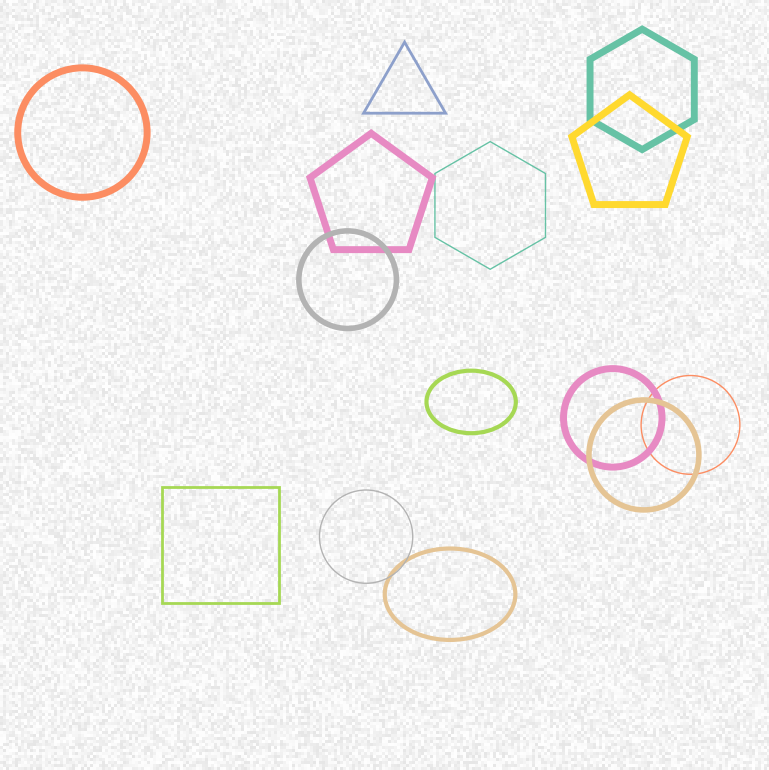[{"shape": "hexagon", "thickness": 0.5, "radius": 0.41, "center": [0.637, 0.733]}, {"shape": "hexagon", "thickness": 2.5, "radius": 0.39, "center": [0.834, 0.884]}, {"shape": "circle", "thickness": 2.5, "radius": 0.42, "center": [0.107, 0.828]}, {"shape": "circle", "thickness": 0.5, "radius": 0.32, "center": [0.897, 0.448]}, {"shape": "triangle", "thickness": 1, "radius": 0.31, "center": [0.525, 0.884]}, {"shape": "circle", "thickness": 2.5, "radius": 0.32, "center": [0.796, 0.457]}, {"shape": "pentagon", "thickness": 2.5, "radius": 0.42, "center": [0.482, 0.743]}, {"shape": "oval", "thickness": 1.5, "radius": 0.29, "center": [0.612, 0.478]}, {"shape": "square", "thickness": 1, "radius": 0.38, "center": [0.286, 0.292]}, {"shape": "pentagon", "thickness": 2.5, "radius": 0.39, "center": [0.818, 0.798]}, {"shape": "circle", "thickness": 2, "radius": 0.36, "center": [0.836, 0.409]}, {"shape": "oval", "thickness": 1.5, "radius": 0.42, "center": [0.584, 0.228]}, {"shape": "circle", "thickness": 2, "radius": 0.32, "center": [0.451, 0.637]}, {"shape": "circle", "thickness": 0.5, "radius": 0.3, "center": [0.475, 0.303]}]